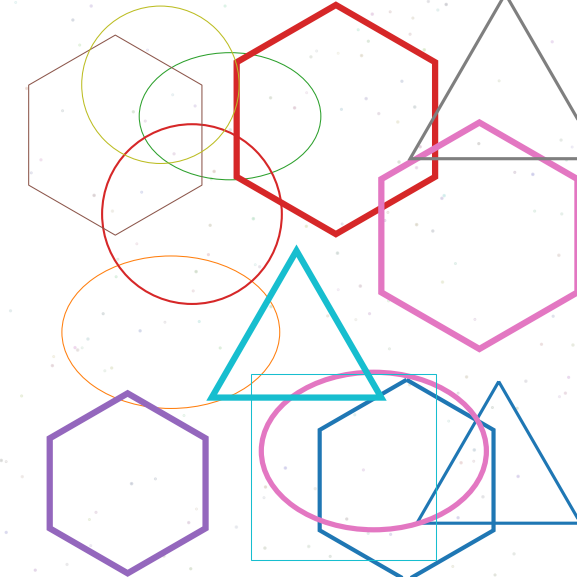[{"shape": "hexagon", "thickness": 2, "radius": 0.87, "center": [0.704, 0.168]}, {"shape": "triangle", "thickness": 1.5, "radius": 0.82, "center": [0.864, 0.175]}, {"shape": "oval", "thickness": 0.5, "radius": 0.94, "center": [0.296, 0.424]}, {"shape": "oval", "thickness": 0.5, "radius": 0.79, "center": [0.398, 0.798]}, {"shape": "circle", "thickness": 1, "radius": 0.78, "center": [0.332, 0.628]}, {"shape": "hexagon", "thickness": 3, "radius": 0.99, "center": [0.582, 0.792]}, {"shape": "hexagon", "thickness": 3, "radius": 0.78, "center": [0.221, 0.162]}, {"shape": "hexagon", "thickness": 0.5, "radius": 0.87, "center": [0.2, 0.765]}, {"shape": "hexagon", "thickness": 3, "radius": 0.98, "center": [0.83, 0.591]}, {"shape": "oval", "thickness": 2.5, "radius": 0.97, "center": [0.647, 0.218]}, {"shape": "triangle", "thickness": 1.5, "radius": 0.95, "center": [0.875, 0.82]}, {"shape": "circle", "thickness": 0.5, "radius": 0.68, "center": [0.278, 0.852]}, {"shape": "triangle", "thickness": 3, "radius": 0.85, "center": [0.513, 0.395]}, {"shape": "square", "thickness": 0.5, "radius": 0.8, "center": [0.595, 0.191]}]